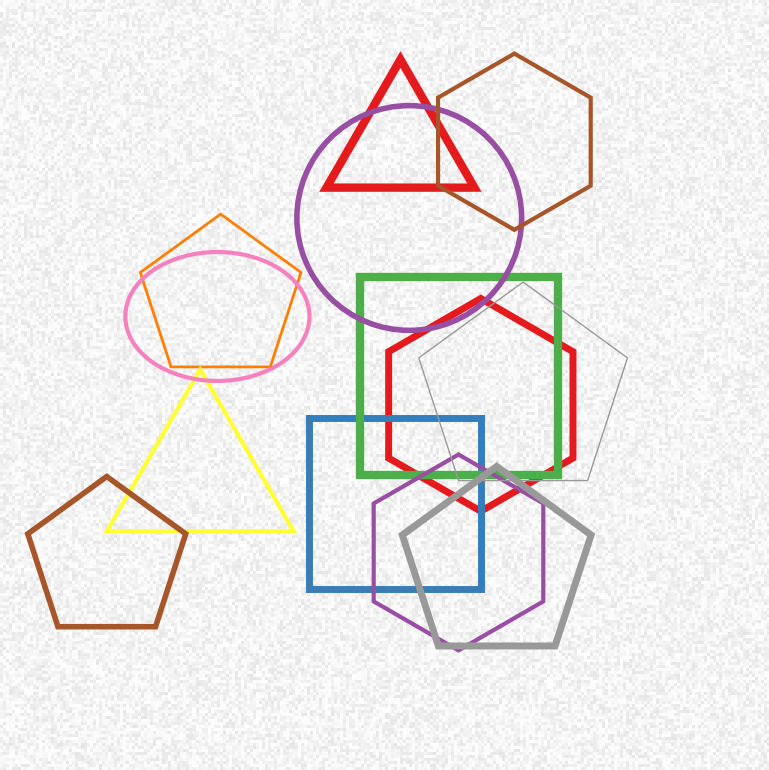[{"shape": "triangle", "thickness": 3, "radius": 0.55, "center": [0.52, 0.812]}, {"shape": "hexagon", "thickness": 2.5, "radius": 0.69, "center": [0.624, 0.474]}, {"shape": "square", "thickness": 2.5, "radius": 0.56, "center": [0.513, 0.346]}, {"shape": "square", "thickness": 3, "radius": 0.64, "center": [0.596, 0.511]}, {"shape": "hexagon", "thickness": 1.5, "radius": 0.64, "center": [0.595, 0.283]}, {"shape": "circle", "thickness": 2, "radius": 0.73, "center": [0.531, 0.717]}, {"shape": "pentagon", "thickness": 1, "radius": 0.55, "center": [0.287, 0.612]}, {"shape": "triangle", "thickness": 1.5, "radius": 0.7, "center": [0.26, 0.38]}, {"shape": "pentagon", "thickness": 2, "radius": 0.54, "center": [0.139, 0.273]}, {"shape": "hexagon", "thickness": 1.5, "radius": 0.57, "center": [0.668, 0.816]}, {"shape": "oval", "thickness": 1.5, "radius": 0.6, "center": [0.282, 0.589]}, {"shape": "pentagon", "thickness": 0.5, "radius": 0.71, "center": [0.679, 0.491]}, {"shape": "pentagon", "thickness": 2.5, "radius": 0.64, "center": [0.645, 0.265]}]